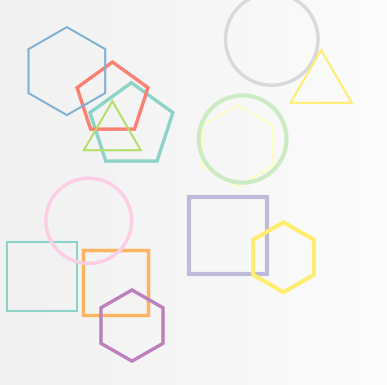[{"shape": "square", "thickness": 1.5, "radius": 0.45, "center": [0.108, 0.281]}, {"shape": "pentagon", "thickness": 2.5, "radius": 0.56, "center": [0.339, 0.673]}, {"shape": "hexagon", "thickness": 1, "radius": 0.53, "center": [0.613, 0.622]}, {"shape": "square", "thickness": 3, "radius": 0.5, "center": [0.588, 0.388]}, {"shape": "pentagon", "thickness": 2.5, "radius": 0.48, "center": [0.29, 0.742]}, {"shape": "hexagon", "thickness": 1.5, "radius": 0.57, "center": [0.173, 0.815]}, {"shape": "square", "thickness": 2.5, "radius": 0.42, "center": [0.298, 0.267]}, {"shape": "triangle", "thickness": 1.5, "radius": 0.42, "center": [0.29, 0.652]}, {"shape": "circle", "thickness": 2.5, "radius": 0.55, "center": [0.229, 0.426]}, {"shape": "circle", "thickness": 2.5, "radius": 0.6, "center": [0.701, 0.898]}, {"shape": "hexagon", "thickness": 2.5, "radius": 0.46, "center": [0.341, 0.154]}, {"shape": "circle", "thickness": 3, "radius": 0.57, "center": [0.626, 0.639]}, {"shape": "hexagon", "thickness": 3, "radius": 0.45, "center": [0.732, 0.332]}, {"shape": "triangle", "thickness": 1.5, "radius": 0.46, "center": [0.829, 0.779]}]